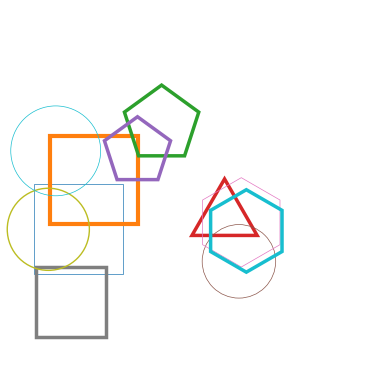[{"shape": "square", "thickness": 0.5, "radius": 0.58, "center": [0.204, 0.405]}, {"shape": "square", "thickness": 3, "radius": 0.57, "center": [0.245, 0.532]}, {"shape": "pentagon", "thickness": 2.5, "radius": 0.51, "center": [0.42, 0.677]}, {"shape": "triangle", "thickness": 2.5, "radius": 0.49, "center": [0.583, 0.437]}, {"shape": "pentagon", "thickness": 2.5, "radius": 0.45, "center": [0.357, 0.606]}, {"shape": "circle", "thickness": 0.5, "radius": 0.48, "center": [0.621, 0.321]}, {"shape": "hexagon", "thickness": 0.5, "radius": 0.58, "center": [0.627, 0.422]}, {"shape": "square", "thickness": 2.5, "radius": 0.45, "center": [0.184, 0.216]}, {"shape": "circle", "thickness": 1, "radius": 0.53, "center": [0.125, 0.404]}, {"shape": "circle", "thickness": 0.5, "radius": 0.58, "center": [0.145, 0.608]}, {"shape": "hexagon", "thickness": 2.5, "radius": 0.54, "center": [0.64, 0.4]}]